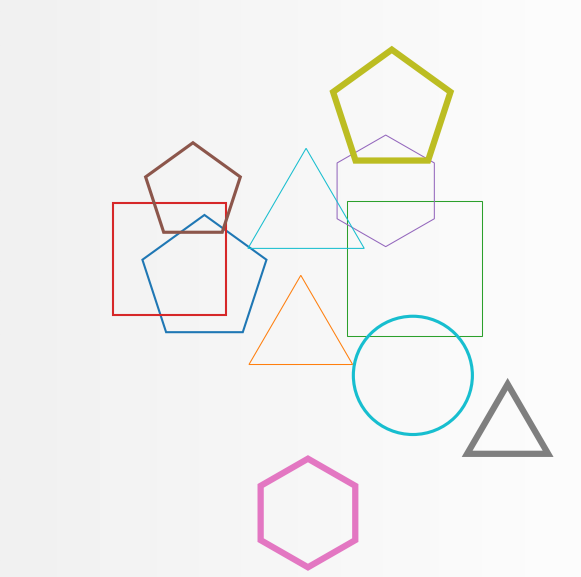[{"shape": "pentagon", "thickness": 1, "radius": 0.56, "center": [0.352, 0.515]}, {"shape": "triangle", "thickness": 0.5, "radius": 0.51, "center": [0.518, 0.419]}, {"shape": "square", "thickness": 0.5, "radius": 0.58, "center": [0.713, 0.534]}, {"shape": "square", "thickness": 1, "radius": 0.49, "center": [0.292, 0.551]}, {"shape": "hexagon", "thickness": 0.5, "radius": 0.48, "center": [0.664, 0.669]}, {"shape": "pentagon", "thickness": 1.5, "radius": 0.43, "center": [0.332, 0.666]}, {"shape": "hexagon", "thickness": 3, "radius": 0.47, "center": [0.53, 0.111]}, {"shape": "triangle", "thickness": 3, "radius": 0.4, "center": [0.873, 0.254]}, {"shape": "pentagon", "thickness": 3, "radius": 0.53, "center": [0.674, 0.807]}, {"shape": "circle", "thickness": 1.5, "radius": 0.51, "center": [0.71, 0.349]}, {"shape": "triangle", "thickness": 0.5, "radius": 0.58, "center": [0.527, 0.627]}]